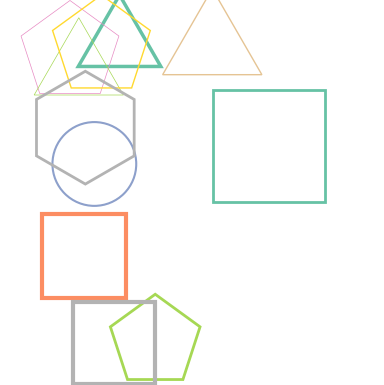[{"shape": "square", "thickness": 2, "radius": 0.73, "center": [0.699, 0.621]}, {"shape": "triangle", "thickness": 2.5, "radius": 0.62, "center": [0.311, 0.889]}, {"shape": "square", "thickness": 3, "radius": 0.55, "center": [0.219, 0.336]}, {"shape": "circle", "thickness": 1.5, "radius": 0.54, "center": [0.245, 0.574]}, {"shape": "pentagon", "thickness": 0.5, "radius": 0.67, "center": [0.182, 0.865]}, {"shape": "pentagon", "thickness": 2, "radius": 0.61, "center": [0.403, 0.113]}, {"shape": "triangle", "thickness": 0.5, "radius": 0.67, "center": [0.205, 0.82]}, {"shape": "pentagon", "thickness": 1, "radius": 0.67, "center": [0.263, 0.88]}, {"shape": "triangle", "thickness": 1, "radius": 0.74, "center": [0.551, 0.88]}, {"shape": "square", "thickness": 3, "radius": 0.53, "center": [0.297, 0.11]}, {"shape": "hexagon", "thickness": 2, "radius": 0.73, "center": [0.222, 0.668]}]